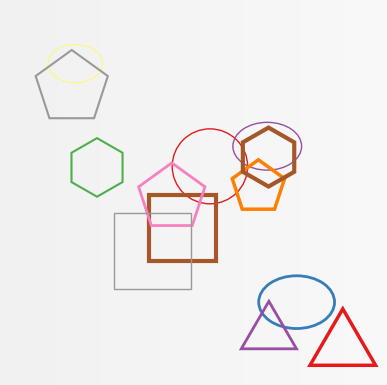[{"shape": "triangle", "thickness": 2.5, "radius": 0.49, "center": [0.885, 0.1]}, {"shape": "circle", "thickness": 1, "radius": 0.49, "center": [0.542, 0.568]}, {"shape": "oval", "thickness": 2, "radius": 0.49, "center": [0.766, 0.215]}, {"shape": "hexagon", "thickness": 1.5, "radius": 0.38, "center": [0.25, 0.565]}, {"shape": "triangle", "thickness": 2, "radius": 0.41, "center": [0.694, 0.135]}, {"shape": "oval", "thickness": 1, "radius": 0.44, "center": [0.69, 0.62]}, {"shape": "pentagon", "thickness": 2.5, "radius": 0.35, "center": [0.667, 0.514]}, {"shape": "oval", "thickness": 0.5, "radius": 0.35, "center": [0.194, 0.835]}, {"shape": "hexagon", "thickness": 3, "radius": 0.38, "center": [0.693, 0.592]}, {"shape": "square", "thickness": 3, "radius": 0.43, "center": [0.472, 0.407]}, {"shape": "pentagon", "thickness": 2, "radius": 0.45, "center": [0.443, 0.487]}, {"shape": "square", "thickness": 1, "radius": 0.49, "center": [0.394, 0.347]}, {"shape": "pentagon", "thickness": 1.5, "radius": 0.49, "center": [0.185, 0.772]}]